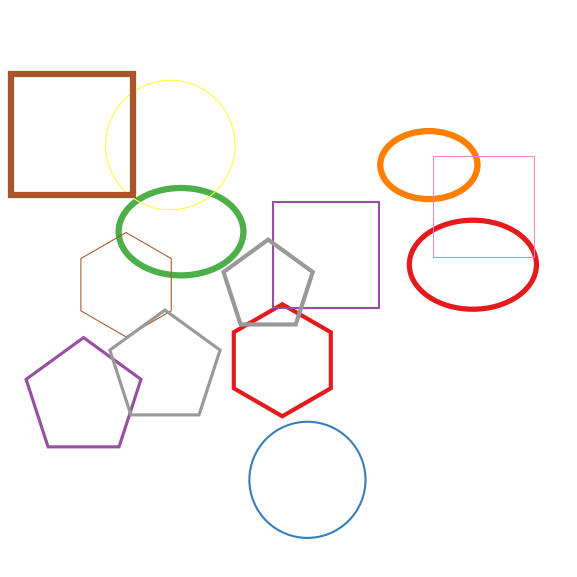[{"shape": "oval", "thickness": 2.5, "radius": 0.55, "center": [0.819, 0.541]}, {"shape": "hexagon", "thickness": 2, "radius": 0.48, "center": [0.489, 0.375]}, {"shape": "circle", "thickness": 1, "radius": 0.5, "center": [0.532, 0.168]}, {"shape": "oval", "thickness": 3, "radius": 0.54, "center": [0.313, 0.598]}, {"shape": "pentagon", "thickness": 1.5, "radius": 0.52, "center": [0.145, 0.31]}, {"shape": "square", "thickness": 1, "radius": 0.46, "center": [0.564, 0.558]}, {"shape": "oval", "thickness": 3, "radius": 0.42, "center": [0.743, 0.713]}, {"shape": "circle", "thickness": 0.5, "radius": 0.56, "center": [0.295, 0.748]}, {"shape": "square", "thickness": 3, "radius": 0.52, "center": [0.125, 0.767]}, {"shape": "hexagon", "thickness": 0.5, "radius": 0.45, "center": [0.218, 0.506]}, {"shape": "square", "thickness": 0.5, "radius": 0.44, "center": [0.837, 0.642]}, {"shape": "pentagon", "thickness": 1.5, "radius": 0.5, "center": [0.286, 0.362]}, {"shape": "pentagon", "thickness": 2, "radius": 0.41, "center": [0.464, 0.503]}]